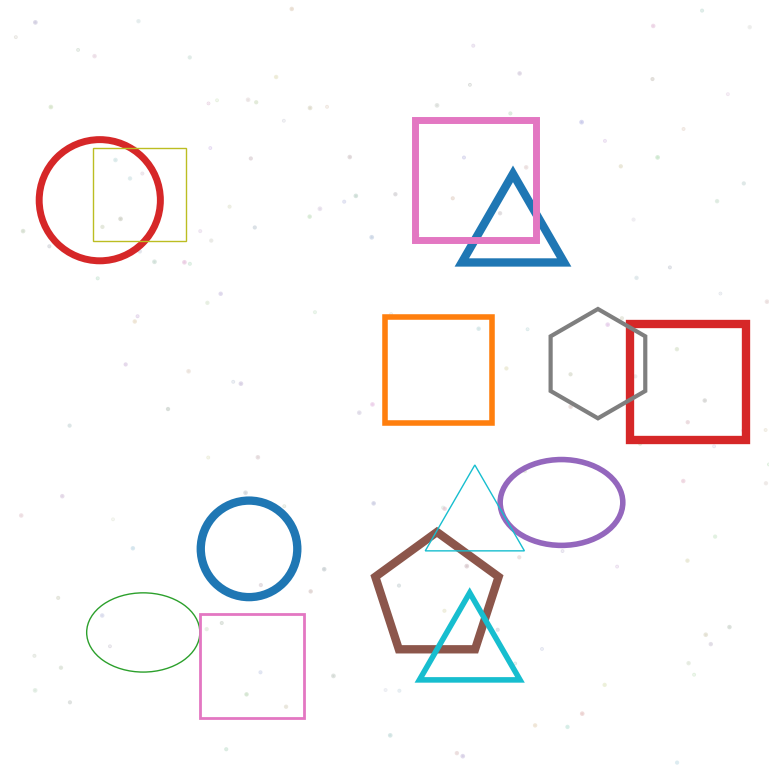[{"shape": "triangle", "thickness": 3, "radius": 0.38, "center": [0.666, 0.698]}, {"shape": "circle", "thickness": 3, "radius": 0.31, "center": [0.323, 0.287]}, {"shape": "square", "thickness": 2, "radius": 0.34, "center": [0.569, 0.519]}, {"shape": "oval", "thickness": 0.5, "radius": 0.37, "center": [0.186, 0.179]}, {"shape": "square", "thickness": 3, "radius": 0.38, "center": [0.894, 0.504]}, {"shape": "circle", "thickness": 2.5, "radius": 0.39, "center": [0.13, 0.74]}, {"shape": "oval", "thickness": 2, "radius": 0.4, "center": [0.729, 0.347]}, {"shape": "pentagon", "thickness": 3, "radius": 0.42, "center": [0.567, 0.225]}, {"shape": "square", "thickness": 1, "radius": 0.34, "center": [0.327, 0.135]}, {"shape": "square", "thickness": 2.5, "radius": 0.39, "center": [0.618, 0.766]}, {"shape": "hexagon", "thickness": 1.5, "radius": 0.35, "center": [0.777, 0.528]}, {"shape": "square", "thickness": 0.5, "radius": 0.3, "center": [0.181, 0.747]}, {"shape": "triangle", "thickness": 0.5, "radius": 0.37, "center": [0.617, 0.322]}, {"shape": "triangle", "thickness": 2, "radius": 0.38, "center": [0.61, 0.155]}]